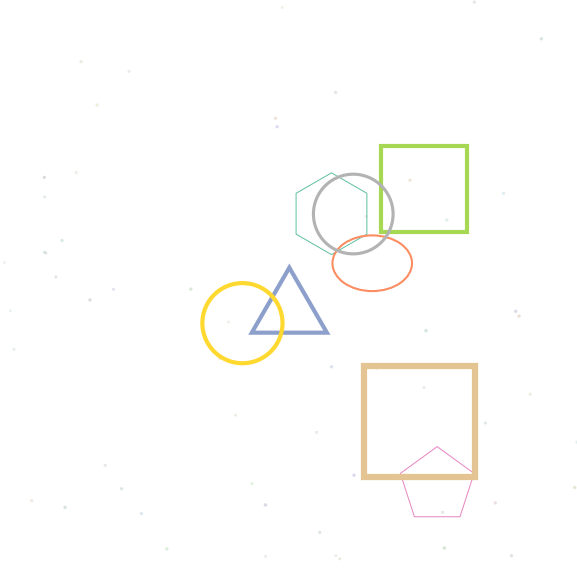[{"shape": "hexagon", "thickness": 0.5, "radius": 0.35, "center": [0.574, 0.629]}, {"shape": "oval", "thickness": 1, "radius": 0.34, "center": [0.645, 0.543]}, {"shape": "triangle", "thickness": 2, "radius": 0.38, "center": [0.501, 0.461]}, {"shape": "pentagon", "thickness": 0.5, "radius": 0.34, "center": [0.757, 0.159]}, {"shape": "square", "thickness": 2, "radius": 0.37, "center": [0.734, 0.672]}, {"shape": "circle", "thickness": 2, "radius": 0.35, "center": [0.42, 0.44]}, {"shape": "square", "thickness": 3, "radius": 0.48, "center": [0.727, 0.27]}, {"shape": "circle", "thickness": 1.5, "radius": 0.34, "center": [0.612, 0.629]}]